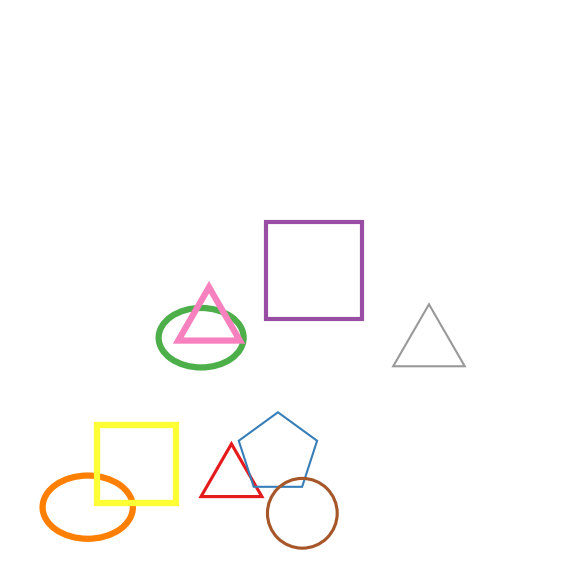[{"shape": "triangle", "thickness": 1.5, "radius": 0.3, "center": [0.401, 0.17]}, {"shape": "pentagon", "thickness": 1, "radius": 0.36, "center": [0.481, 0.214]}, {"shape": "oval", "thickness": 3, "radius": 0.37, "center": [0.348, 0.414]}, {"shape": "square", "thickness": 2, "radius": 0.42, "center": [0.544, 0.53]}, {"shape": "oval", "thickness": 3, "radius": 0.39, "center": [0.152, 0.121]}, {"shape": "square", "thickness": 3, "radius": 0.34, "center": [0.237, 0.196]}, {"shape": "circle", "thickness": 1.5, "radius": 0.3, "center": [0.523, 0.11]}, {"shape": "triangle", "thickness": 3, "radius": 0.31, "center": [0.362, 0.44]}, {"shape": "triangle", "thickness": 1, "radius": 0.36, "center": [0.743, 0.401]}]